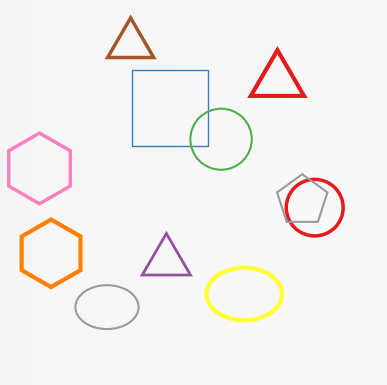[{"shape": "circle", "thickness": 2.5, "radius": 0.37, "center": [0.812, 0.461]}, {"shape": "triangle", "thickness": 3, "radius": 0.4, "center": [0.716, 0.791]}, {"shape": "square", "thickness": 1, "radius": 0.49, "center": [0.438, 0.72]}, {"shape": "circle", "thickness": 1.5, "radius": 0.4, "center": [0.57, 0.638]}, {"shape": "triangle", "thickness": 2, "radius": 0.36, "center": [0.429, 0.322]}, {"shape": "hexagon", "thickness": 3, "radius": 0.44, "center": [0.132, 0.342]}, {"shape": "oval", "thickness": 3, "radius": 0.49, "center": [0.63, 0.236]}, {"shape": "triangle", "thickness": 2.5, "radius": 0.34, "center": [0.337, 0.885]}, {"shape": "hexagon", "thickness": 2.5, "radius": 0.46, "center": [0.102, 0.563]}, {"shape": "oval", "thickness": 1.5, "radius": 0.41, "center": [0.276, 0.202]}, {"shape": "pentagon", "thickness": 1.5, "radius": 0.34, "center": [0.78, 0.479]}]